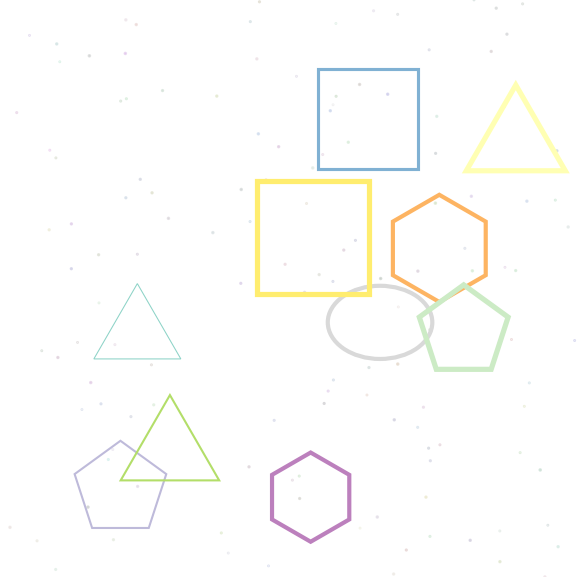[{"shape": "triangle", "thickness": 0.5, "radius": 0.43, "center": [0.238, 0.421]}, {"shape": "triangle", "thickness": 2.5, "radius": 0.49, "center": [0.893, 0.753]}, {"shape": "pentagon", "thickness": 1, "radius": 0.42, "center": [0.209, 0.152]}, {"shape": "square", "thickness": 1.5, "radius": 0.43, "center": [0.637, 0.794]}, {"shape": "hexagon", "thickness": 2, "radius": 0.46, "center": [0.761, 0.569]}, {"shape": "triangle", "thickness": 1, "radius": 0.49, "center": [0.294, 0.217]}, {"shape": "oval", "thickness": 2, "radius": 0.45, "center": [0.658, 0.441]}, {"shape": "hexagon", "thickness": 2, "radius": 0.39, "center": [0.538, 0.138]}, {"shape": "pentagon", "thickness": 2.5, "radius": 0.4, "center": [0.803, 0.425]}, {"shape": "square", "thickness": 2.5, "radius": 0.49, "center": [0.542, 0.588]}]